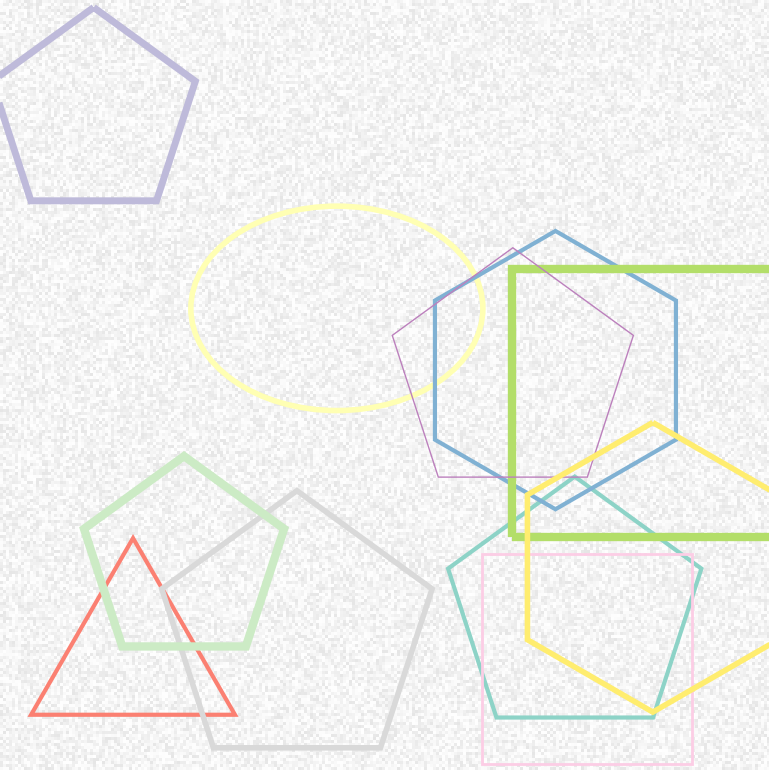[{"shape": "pentagon", "thickness": 1.5, "radius": 0.86, "center": [0.746, 0.208]}, {"shape": "oval", "thickness": 2, "radius": 0.95, "center": [0.437, 0.6]}, {"shape": "pentagon", "thickness": 2.5, "radius": 0.69, "center": [0.122, 0.852]}, {"shape": "triangle", "thickness": 1.5, "radius": 0.76, "center": [0.173, 0.148]}, {"shape": "hexagon", "thickness": 1.5, "radius": 0.9, "center": [0.721, 0.519]}, {"shape": "square", "thickness": 3, "radius": 0.87, "center": [0.839, 0.476]}, {"shape": "square", "thickness": 1, "radius": 0.68, "center": [0.763, 0.144]}, {"shape": "pentagon", "thickness": 2, "radius": 0.92, "center": [0.386, 0.178]}, {"shape": "pentagon", "thickness": 0.5, "radius": 0.82, "center": [0.666, 0.514]}, {"shape": "pentagon", "thickness": 3, "radius": 0.68, "center": [0.239, 0.271]}, {"shape": "hexagon", "thickness": 2, "radius": 0.94, "center": [0.848, 0.263]}]